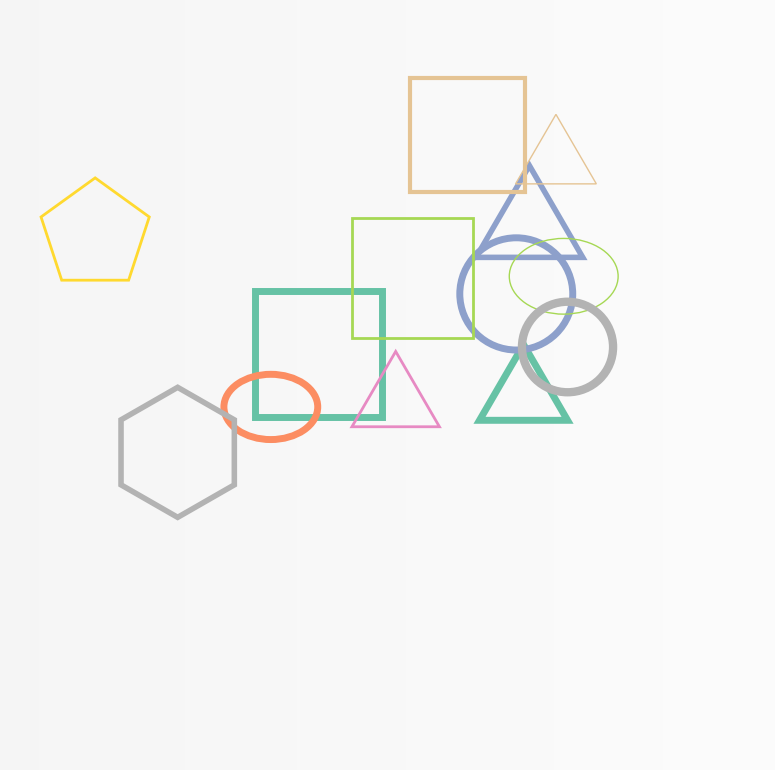[{"shape": "triangle", "thickness": 2.5, "radius": 0.33, "center": [0.676, 0.487]}, {"shape": "square", "thickness": 2.5, "radius": 0.41, "center": [0.411, 0.54]}, {"shape": "oval", "thickness": 2.5, "radius": 0.3, "center": [0.349, 0.472]}, {"shape": "triangle", "thickness": 2, "radius": 0.4, "center": [0.683, 0.706]}, {"shape": "circle", "thickness": 2.5, "radius": 0.36, "center": [0.666, 0.618]}, {"shape": "triangle", "thickness": 1, "radius": 0.33, "center": [0.511, 0.478]}, {"shape": "oval", "thickness": 0.5, "radius": 0.35, "center": [0.727, 0.641]}, {"shape": "square", "thickness": 1, "radius": 0.39, "center": [0.532, 0.639]}, {"shape": "pentagon", "thickness": 1, "radius": 0.37, "center": [0.123, 0.696]}, {"shape": "square", "thickness": 1.5, "radius": 0.37, "center": [0.603, 0.824]}, {"shape": "triangle", "thickness": 0.5, "radius": 0.3, "center": [0.717, 0.791]}, {"shape": "hexagon", "thickness": 2, "radius": 0.42, "center": [0.229, 0.413]}, {"shape": "circle", "thickness": 3, "radius": 0.29, "center": [0.732, 0.549]}]